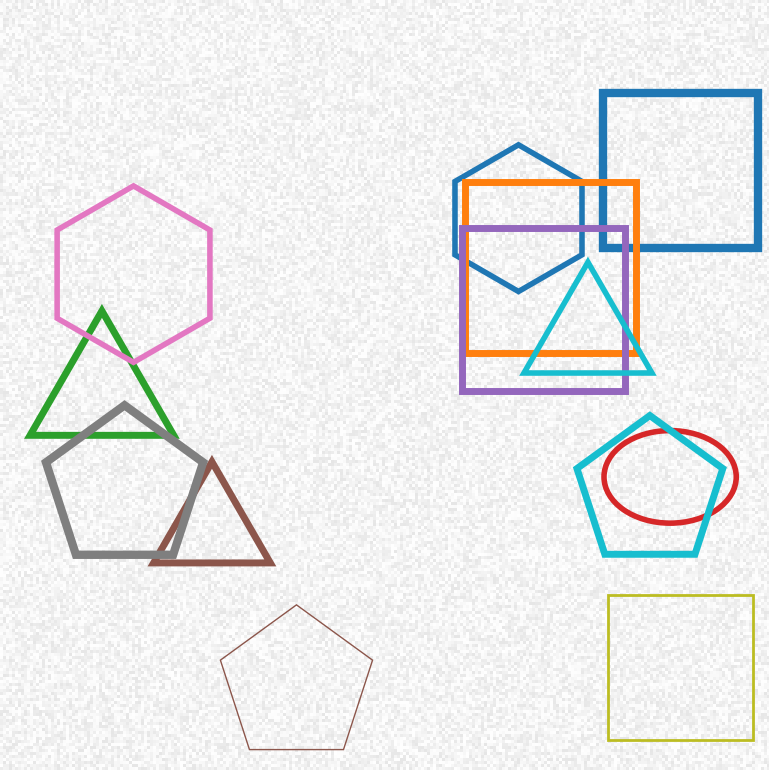[{"shape": "square", "thickness": 3, "radius": 0.5, "center": [0.883, 0.779]}, {"shape": "hexagon", "thickness": 2, "radius": 0.48, "center": [0.673, 0.717]}, {"shape": "square", "thickness": 2.5, "radius": 0.56, "center": [0.715, 0.653]}, {"shape": "triangle", "thickness": 2.5, "radius": 0.54, "center": [0.132, 0.489]}, {"shape": "oval", "thickness": 2, "radius": 0.43, "center": [0.87, 0.381]}, {"shape": "square", "thickness": 2.5, "radius": 0.53, "center": [0.706, 0.598]}, {"shape": "pentagon", "thickness": 0.5, "radius": 0.52, "center": [0.385, 0.111]}, {"shape": "triangle", "thickness": 2.5, "radius": 0.44, "center": [0.275, 0.313]}, {"shape": "hexagon", "thickness": 2, "radius": 0.57, "center": [0.173, 0.644]}, {"shape": "pentagon", "thickness": 3, "radius": 0.54, "center": [0.162, 0.366]}, {"shape": "square", "thickness": 1, "radius": 0.47, "center": [0.884, 0.133]}, {"shape": "triangle", "thickness": 2, "radius": 0.48, "center": [0.764, 0.564]}, {"shape": "pentagon", "thickness": 2.5, "radius": 0.5, "center": [0.844, 0.361]}]